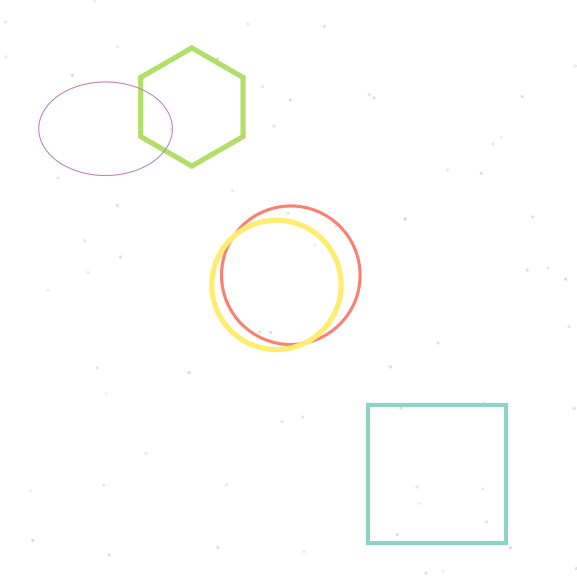[{"shape": "square", "thickness": 2, "radius": 0.6, "center": [0.757, 0.178]}, {"shape": "circle", "thickness": 1.5, "radius": 0.6, "center": [0.504, 0.523]}, {"shape": "hexagon", "thickness": 2.5, "radius": 0.51, "center": [0.332, 0.814]}, {"shape": "oval", "thickness": 0.5, "radius": 0.58, "center": [0.183, 0.776]}, {"shape": "circle", "thickness": 2.5, "radius": 0.56, "center": [0.479, 0.506]}]